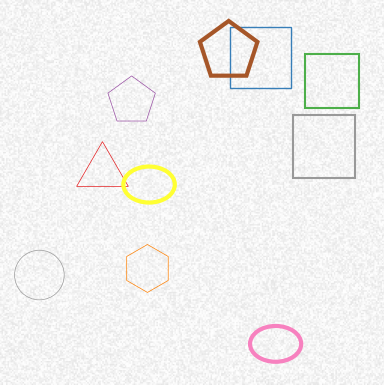[{"shape": "triangle", "thickness": 0.5, "radius": 0.39, "center": [0.266, 0.555]}, {"shape": "square", "thickness": 1, "radius": 0.4, "center": [0.678, 0.85]}, {"shape": "square", "thickness": 1.5, "radius": 0.35, "center": [0.863, 0.791]}, {"shape": "pentagon", "thickness": 0.5, "radius": 0.32, "center": [0.342, 0.738]}, {"shape": "hexagon", "thickness": 0.5, "radius": 0.31, "center": [0.383, 0.303]}, {"shape": "oval", "thickness": 3, "radius": 0.33, "center": [0.387, 0.521]}, {"shape": "pentagon", "thickness": 3, "radius": 0.39, "center": [0.594, 0.867]}, {"shape": "oval", "thickness": 3, "radius": 0.33, "center": [0.716, 0.107]}, {"shape": "square", "thickness": 1.5, "radius": 0.41, "center": [0.842, 0.619]}, {"shape": "circle", "thickness": 0.5, "radius": 0.32, "center": [0.102, 0.286]}]